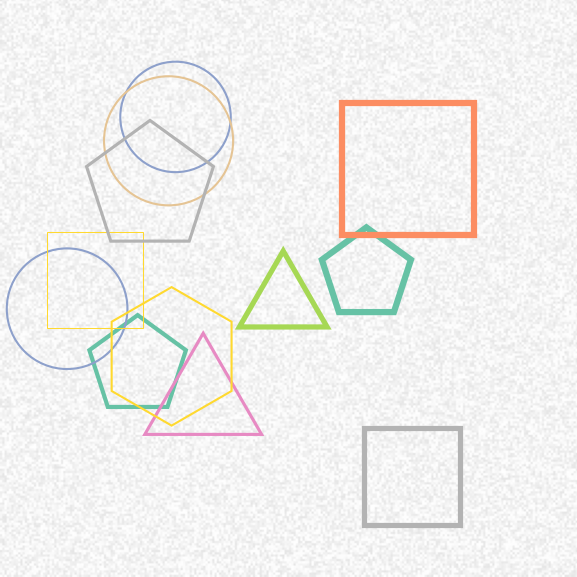[{"shape": "pentagon", "thickness": 3, "radius": 0.41, "center": [0.634, 0.524]}, {"shape": "pentagon", "thickness": 2, "radius": 0.44, "center": [0.238, 0.366]}, {"shape": "square", "thickness": 3, "radius": 0.57, "center": [0.707, 0.706]}, {"shape": "circle", "thickness": 1, "radius": 0.48, "center": [0.304, 0.797]}, {"shape": "circle", "thickness": 1, "radius": 0.52, "center": [0.116, 0.465]}, {"shape": "triangle", "thickness": 1.5, "radius": 0.58, "center": [0.352, 0.305]}, {"shape": "triangle", "thickness": 2.5, "radius": 0.44, "center": [0.49, 0.477]}, {"shape": "hexagon", "thickness": 1, "radius": 0.6, "center": [0.297, 0.382]}, {"shape": "square", "thickness": 0.5, "radius": 0.42, "center": [0.165, 0.514]}, {"shape": "circle", "thickness": 1, "radius": 0.56, "center": [0.292, 0.755]}, {"shape": "square", "thickness": 2.5, "radius": 0.42, "center": [0.713, 0.174]}, {"shape": "pentagon", "thickness": 1.5, "radius": 0.58, "center": [0.26, 0.675]}]